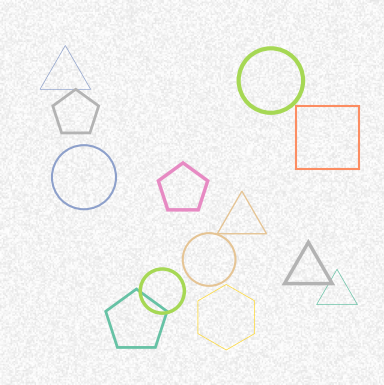[{"shape": "pentagon", "thickness": 2, "radius": 0.42, "center": [0.354, 0.165]}, {"shape": "triangle", "thickness": 0.5, "radius": 0.31, "center": [0.875, 0.239]}, {"shape": "square", "thickness": 1.5, "radius": 0.41, "center": [0.851, 0.643]}, {"shape": "triangle", "thickness": 0.5, "radius": 0.38, "center": [0.17, 0.806]}, {"shape": "circle", "thickness": 1.5, "radius": 0.42, "center": [0.218, 0.54]}, {"shape": "pentagon", "thickness": 2.5, "radius": 0.34, "center": [0.475, 0.509]}, {"shape": "circle", "thickness": 3, "radius": 0.42, "center": [0.704, 0.791]}, {"shape": "circle", "thickness": 2.5, "radius": 0.29, "center": [0.422, 0.244]}, {"shape": "hexagon", "thickness": 0.5, "radius": 0.43, "center": [0.588, 0.176]}, {"shape": "circle", "thickness": 1.5, "radius": 0.34, "center": [0.543, 0.326]}, {"shape": "triangle", "thickness": 1, "radius": 0.37, "center": [0.628, 0.43]}, {"shape": "pentagon", "thickness": 2, "radius": 0.31, "center": [0.197, 0.705]}, {"shape": "triangle", "thickness": 2.5, "radius": 0.36, "center": [0.801, 0.299]}]